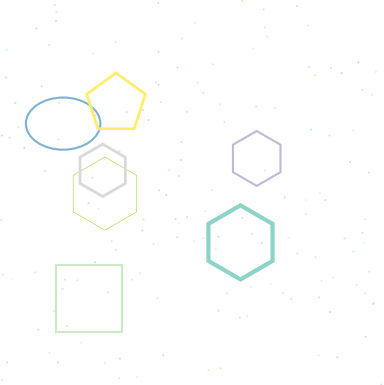[{"shape": "hexagon", "thickness": 3, "radius": 0.48, "center": [0.625, 0.37]}, {"shape": "hexagon", "thickness": 1.5, "radius": 0.36, "center": [0.667, 0.588]}, {"shape": "oval", "thickness": 1.5, "radius": 0.48, "center": [0.164, 0.679]}, {"shape": "hexagon", "thickness": 0.5, "radius": 0.47, "center": [0.272, 0.497]}, {"shape": "hexagon", "thickness": 2, "radius": 0.34, "center": [0.267, 0.558]}, {"shape": "square", "thickness": 1.5, "radius": 0.43, "center": [0.231, 0.225]}, {"shape": "pentagon", "thickness": 2, "radius": 0.4, "center": [0.301, 0.731]}]